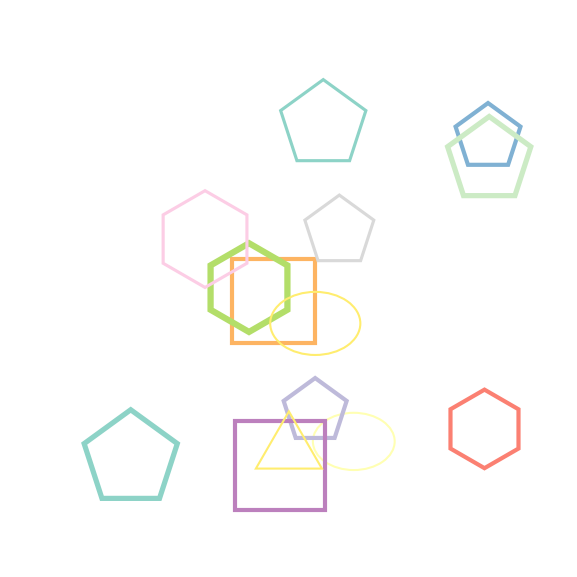[{"shape": "pentagon", "thickness": 2.5, "radius": 0.42, "center": [0.226, 0.205]}, {"shape": "pentagon", "thickness": 1.5, "radius": 0.39, "center": [0.56, 0.784]}, {"shape": "oval", "thickness": 1, "radius": 0.35, "center": [0.613, 0.235]}, {"shape": "pentagon", "thickness": 2, "radius": 0.29, "center": [0.546, 0.287]}, {"shape": "hexagon", "thickness": 2, "radius": 0.34, "center": [0.839, 0.256]}, {"shape": "pentagon", "thickness": 2, "radius": 0.3, "center": [0.845, 0.762]}, {"shape": "square", "thickness": 2, "radius": 0.36, "center": [0.474, 0.478]}, {"shape": "hexagon", "thickness": 3, "radius": 0.38, "center": [0.431, 0.501]}, {"shape": "hexagon", "thickness": 1.5, "radius": 0.42, "center": [0.355, 0.585]}, {"shape": "pentagon", "thickness": 1.5, "radius": 0.31, "center": [0.588, 0.599]}, {"shape": "square", "thickness": 2, "radius": 0.39, "center": [0.485, 0.194]}, {"shape": "pentagon", "thickness": 2.5, "radius": 0.38, "center": [0.847, 0.722]}, {"shape": "triangle", "thickness": 1, "radius": 0.33, "center": [0.5, 0.221]}, {"shape": "oval", "thickness": 1, "radius": 0.39, "center": [0.546, 0.439]}]